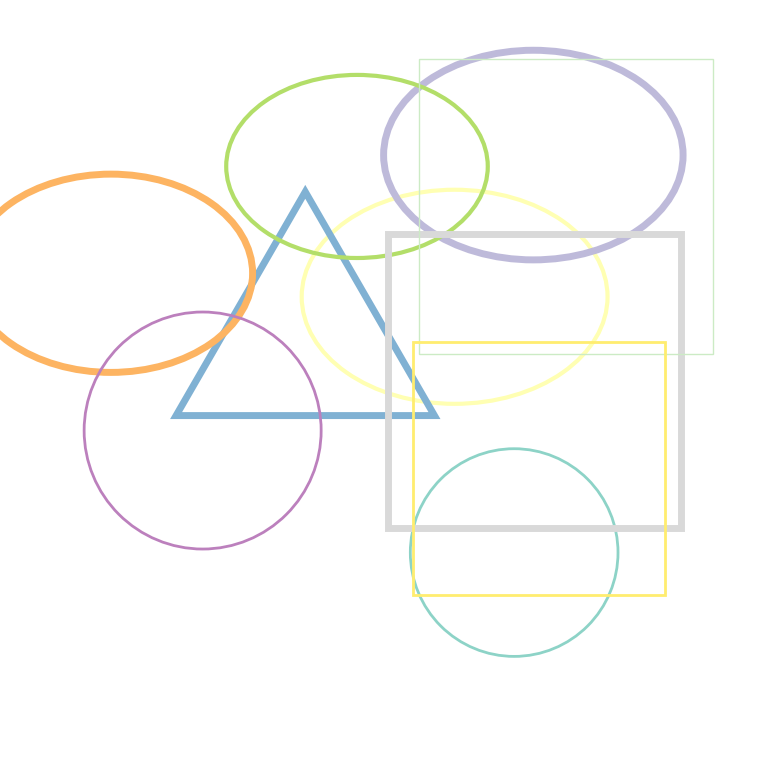[{"shape": "circle", "thickness": 1, "radius": 0.67, "center": [0.668, 0.282]}, {"shape": "oval", "thickness": 1.5, "radius": 0.99, "center": [0.59, 0.615]}, {"shape": "oval", "thickness": 2.5, "radius": 0.97, "center": [0.693, 0.799]}, {"shape": "triangle", "thickness": 2.5, "radius": 0.97, "center": [0.396, 0.557]}, {"shape": "oval", "thickness": 2.5, "radius": 0.92, "center": [0.144, 0.645]}, {"shape": "oval", "thickness": 1.5, "radius": 0.85, "center": [0.464, 0.784]}, {"shape": "square", "thickness": 2.5, "radius": 0.95, "center": [0.694, 0.505]}, {"shape": "circle", "thickness": 1, "radius": 0.77, "center": [0.263, 0.441]}, {"shape": "square", "thickness": 0.5, "radius": 0.96, "center": [0.735, 0.732]}, {"shape": "square", "thickness": 1, "radius": 0.82, "center": [0.7, 0.392]}]